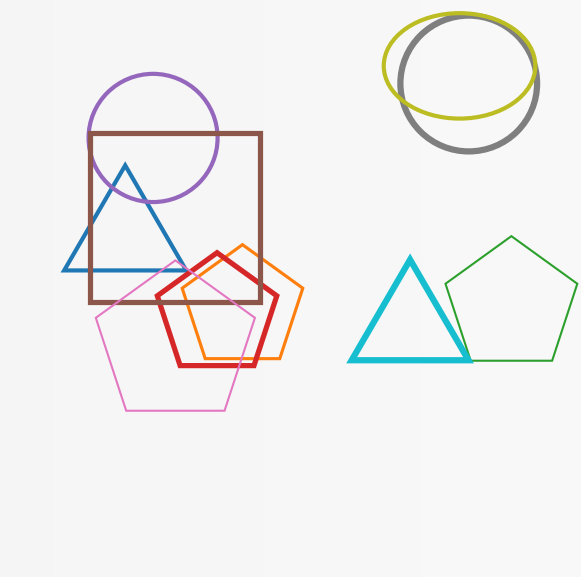[{"shape": "triangle", "thickness": 2, "radius": 0.61, "center": [0.215, 0.591]}, {"shape": "pentagon", "thickness": 1.5, "radius": 0.55, "center": [0.417, 0.466]}, {"shape": "pentagon", "thickness": 1, "radius": 0.6, "center": [0.88, 0.471]}, {"shape": "pentagon", "thickness": 2.5, "radius": 0.54, "center": [0.373, 0.453]}, {"shape": "circle", "thickness": 2, "radius": 0.55, "center": [0.263, 0.76]}, {"shape": "square", "thickness": 2.5, "radius": 0.73, "center": [0.3, 0.622]}, {"shape": "pentagon", "thickness": 1, "radius": 0.72, "center": [0.302, 0.404]}, {"shape": "circle", "thickness": 3, "radius": 0.59, "center": [0.806, 0.855]}, {"shape": "oval", "thickness": 2, "radius": 0.65, "center": [0.791, 0.885]}, {"shape": "triangle", "thickness": 3, "radius": 0.58, "center": [0.706, 0.433]}]